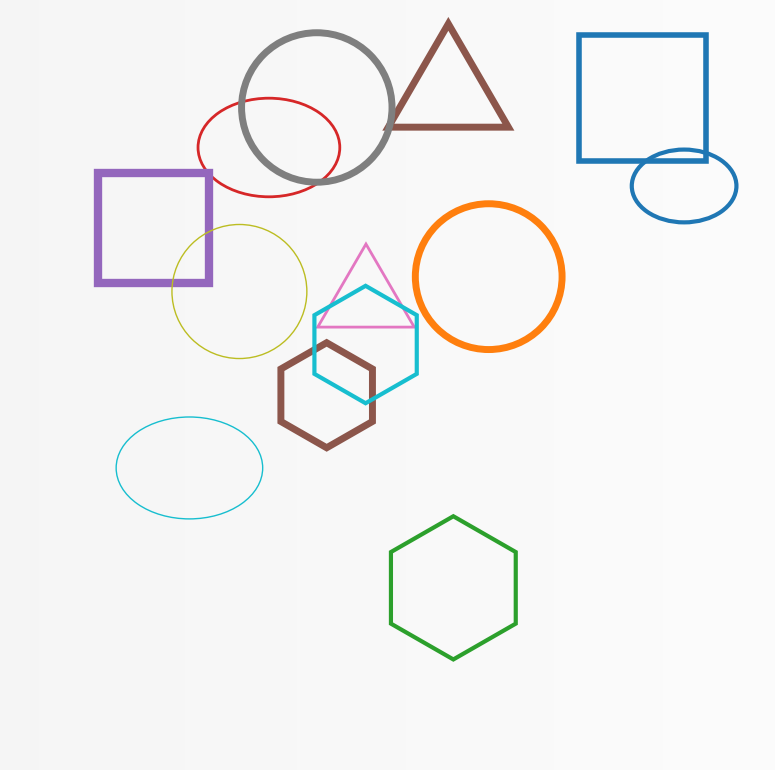[{"shape": "oval", "thickness": 1.5, "radius": 0.34, "center": [0.883, 0.758]}, {"shape": "square", "thickness": 2, "radius": 0.41, "center": [0.829, 0.873]}, {"shape": "circle", "thickness": 2.5, "radius": 0.47, "center": [0.631, 0.641]}, {"shape": "hexagon", "thickness": 1.5, "radius": 0.46, "center": [0.585, 0.237]}, {"shape": "oval", "thickness": 1, "radius": 0.46, "center": [0.347, 0.808]}, {"shape": "square", "thickness": 3, "radius": 0.36, "center": [0.198, 0.704]}, {"shape": "hexagon", "thickness": 2.5, "radius": 0.34, "center": [0.422, 0.487]}, {"shape": "triangle", "thickness": 2.5, "radius": 0.45, "center": [0.579, 0.88]}, {"shape": "triangle", "thickness": 1, "radius": 0.36, "center": [0.472, 0.611]}, {"shape": "circle", "thickness": 2.5, "radius": 0.49, "center": [0.409, 0.86]}, {"shape": "circle", "thickness": 0.5, "radius": 0.44, "center": [0.309, 0.621]}, {"shape": "oval", "thickness": 0.5, "radius": 0.47, "center": [0.244, 0.392]}, {"shape": "hexagon", "thickness": 1.5, "radius": 0.38, "center": [0.472, 0.553]}]